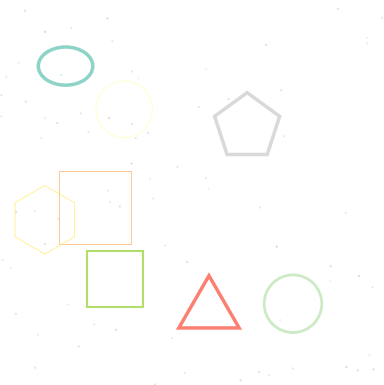[{"shape": "oval", "thickness": 2.5, "radius": 0.35, "center": [0.17, 0.828]}, {"shape": "circle", "thickness": 0.5, "radius": 0.37, "center": [0.323, 0.716]}, {"shape": "triangle", "thickness": 2.5, "radius": 0.45, "center": [0.543, 0.193]}, {"shape": "square", "thickness": 0.5, "radius": 0.47, "center": [0.247, 0.46]}, {"shape": "square", "thickness": 1.5, "radius": 0.37, "center": [0.299, 0.275]}, {"shape": "pentagon", "thickness": 2.5, "radius": 0.44, "center": [0.642, 0.671]}, {"shape": "circle", "thickness": 2, "radius": 0.37, "center": [0.761, 0.211]}, {"shape": "hexagon", "thickness": 0.5, "radius": 0.45, "center": [0.116, 0.429]}]